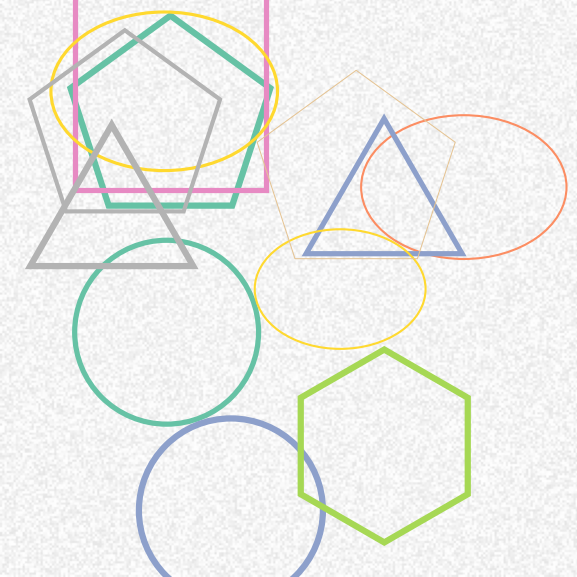[{"shape": "circle", "thickness": 2.5, "radius": 0.8, "center": [0.289, 0.424]}, {"shape": "pentagon", "thickness": 3, "radius": 0.91, "center": [0.295, 0.79]}, {"shape": "oval", "thickness": 1, "radius": 0.89, "center": [0.803, 0.675]}, {"shape": "circle", "thickness": 3, "radius": 0.8, "center": [0.4, 0.115]}, {"shape": "triangle", "thickness": 2.5, "radius": 0.78, "center": [0.665, 0.638]}, {"shape": "square", "thickness": 2.5, "radius": 0.83, "center": [0.295, 0.836]}, {"shape": "hexagon", "thickness": 3, "radius": 0.83, "center": [0.665, 0.227]}, {"shape": "oval", "thickness": 1.5, "radius": 0.98, "center": [0.284, 0.841]}, {"shape": "oval", "thickness": 1, "radius": 0.74, "center": [0.589, 0.499]}, {"shape": "pentagon", "thickness": 0.5, "radius": 0.9, "center": [0.617, 0.697]}, {"shape": "pentagon", "thickness": 2, "radius": 0.87, "center": [0.216, 0.773]}, {"shape": "triangle", "thickness": 3, "radius": 0.81, "center": [0.193, 0.62]}]